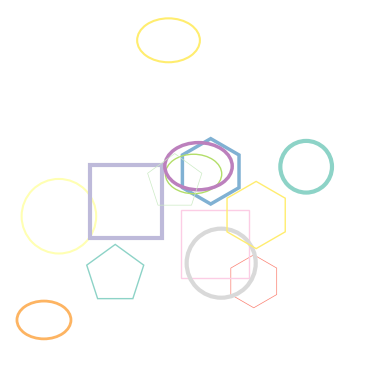[{"shape": "circle", "thickness": 3, "radius": 0.34, "center": [0.795, 0.567]}, {"shape": "pentagon", "thickness": 1, "radius": 0.39, "center": [0.299, 0.287]}, {"shape": "circle", "thickness": 1.5, "radius": 0.48, "center": [0.153, 0.438]}, {"shape": "square", "thickness": 3, "radius": 0.47, "center": [0.327, 0.477]}, {"shape": "hexagon", "thickness": 0.5, "radius": 0.34, "center": [0.659, 0.269]}, {"shape": "hexagon", "thickness": 2.5, "radius": 0.42, "center": [0.547, 0.555]}, {"shape": "oval", "thickness": 2, "radius": 0.35, "center": [0.114, 0.169]}, {"shape": "oval", "thickness": 1, "radius": 0.37, "center": [0.503, 0.548]}, {"shape": "square", "thickness": 1, "radius": 0.44, "center": [0.558, 0.366]}, {"shape": "circle", "thickness": 3, "radius": 0.45, "center": [0.574, 0.316]}, {"shape": "oval", "thickness": 2.5, "radius": 0.44, "center": [0.516, 0.568]}, {"shape": "pentagon", "thickness": 0.5, "radius": 0.37, "center": [0.454, 0.527]}, {"shape": "oval", "thickness": 1.5, "radius": 0.41, "center": [0.438, 0.895]}, {"shape": "hexagon", "thickness": 1, "radius": 0.44, "center": [0.665, 0.442]}]